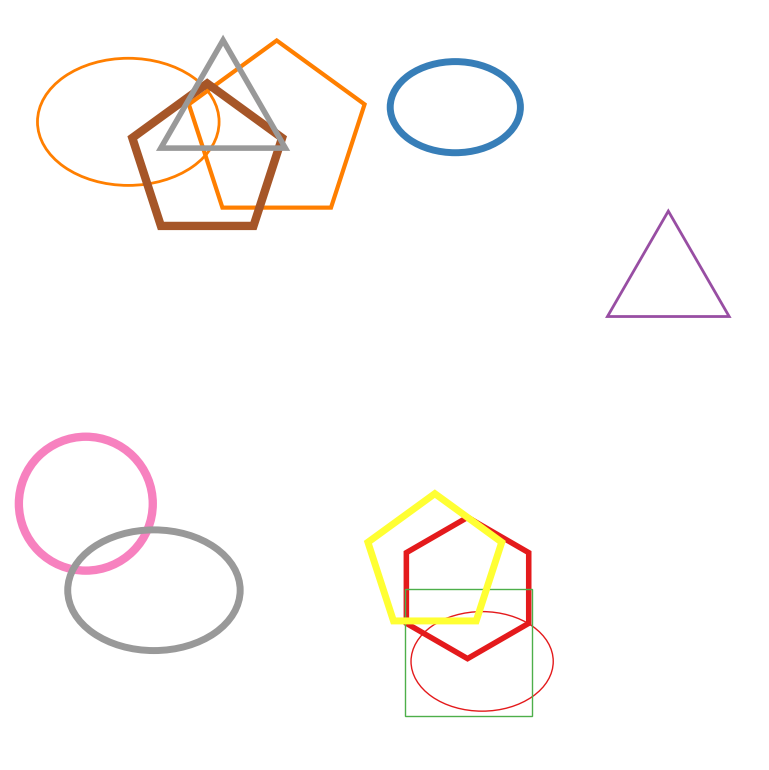[{"shape": "oval", "thickness": 0.5, "radius": 0.46, "center": [0.626, 0.141]}, {"shape": "hexagon", "thickness": 2, "radius": 0.46, "center": [0.607, 0.236]}, {"shape": "oval", "thickness": 2.5, "radius": 0.42, "center": [0.591, 0.861]}, {"shape": "square", "thickness": 0.5, "radius": 0.41, "center": [0.608, 0.153]}, {"shape": "triangle", "thickness": 1, "radius": 0.46, "center": [0.868, 0.635]}, {"shape": "oval", "thickness": 1, "radius": 0.59, "center": [0.167, 0.842]}, {"shape": "pentagon", "thickness": 1.5, "radius": 0.6, "center": [0.359, 0.827]}, {"shape": "pentagon", "thickness": 2.5, "radius": 0.46, "center": [0.565, 0.268]}, {"shape": "pentagon", "thickness": 3, "radius": 0.51, "center": [0.269, 0.789]}, {"shape": "circle", "thickness": 3, "radius": 0.43, "center": [0.111, 0.346]}, {"shape": "triangle", "thickness": 2, "radius": 0.47, "center": [0.29, 0.854]}, {"shape": "oval", "thickness": 2.5, "radius": 0.56, "center": [0.2, 0.233]}]